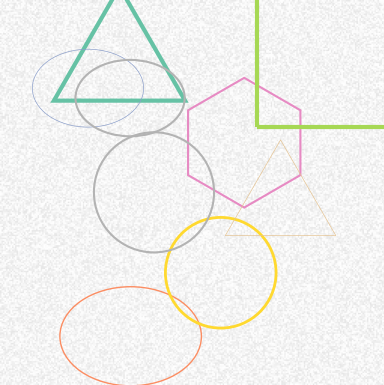[{"shape": "triangle", "thickness": 3, "radius": 0.98, "center": [0.31, 0.837]}, {"shape": "oval", "thickness": 1, "radius": 0.92, "center": [0.339, 0.127]}, {"shape": "oval", "thickness": 0.5, "radius": 0.72, "center": [0.229, 0.771]}, {"shape": "hexagon", "thickness": 1.5, "radius": 0.84, "center": [0.634, 0.629]}, {"shape": "square", "thickness": 3, "radius": 0.98, "center": [0.863, 0.867]}, {"shape": "circle", "thickness": 2, "radius": 0.72, "center": [0.573, 0.292]}, {"shape": "triangle", "thickness": 0.5, "radius": 0.83, "center": [0.729, 0.471]}, {"shape": "circle", "thickness": 1.5, "radius": 0.78, "center": [0.4, 0.5]}, {"shape": "oval", "thickness": 1.5, "radius": 0.71, "center": [0.338, 0.745]}]